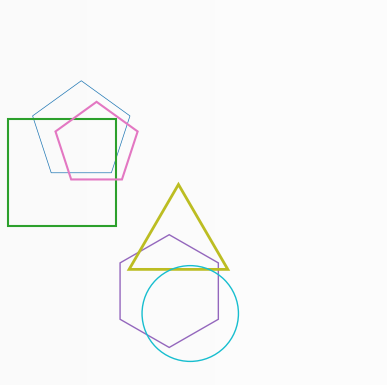[{"shape": "pentagon", "thickness": 0.5, "radius": 0.66, "center": [0.21, 0.658]}, {"shape": "square", "thickness": 1.5, "radius": 0.69, "center": [0.159, 0.553]}, {"shape": "hexagon", "thickness": 1, "radius": 0.73, "center": [0.437, 0.244]}, {"shape": "pentagon", "thickness": 1.5, "radius": 0.56, "center": [0.249, 0.624]}, {"shape": "triangle", "thickness": 2, "radius": 0.74, "center": [0.461, 0.374]}, {"shape": "circle", "thickness": 1, "radius": 0.62, "center": [0.491, 0.186]}]